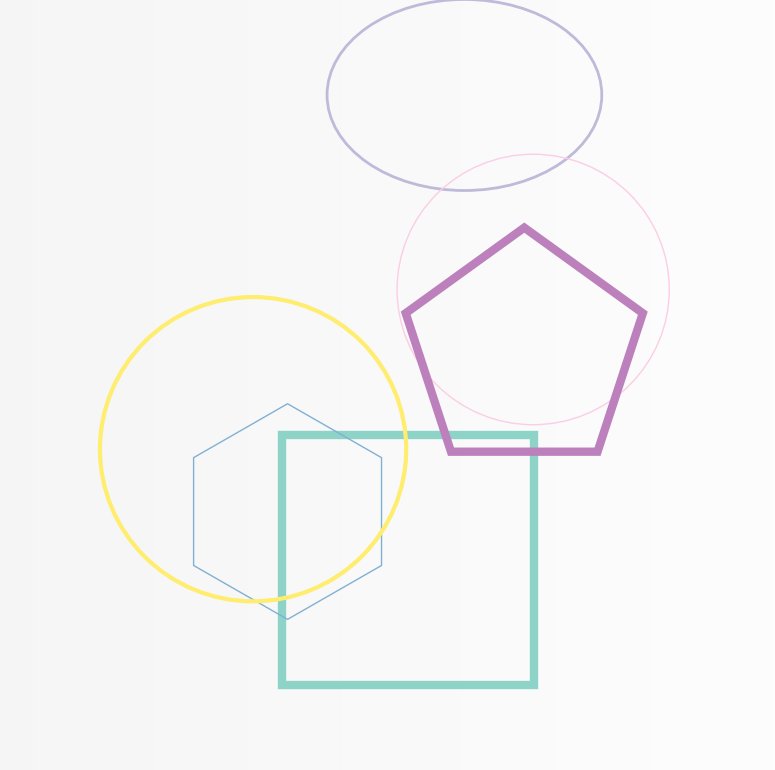[{"shape": "square", "thickness": 3, "radius": 0.81, "center": [0.526, 0.273]}, {"shape": "oval", "thickness": 1, "radius": 0.89, "center": [0.599, 0.877]}, {"shape": "hexagon", "thickness": 0.5, "radius": 0.7, "center": [0.371, 0.336]}, {"shape": "circle", "thickness": 0.5, "radius": 0.88, "center": [0.688, 0.624]}, {"shape": "pentagon", "thickness": 3, "radius": 0.8, "center": [0.676, 0.544]}, {"shape": "circle", "thickness": 1.5, "radius": 0.99, "center": [0.327, 0.417]}]